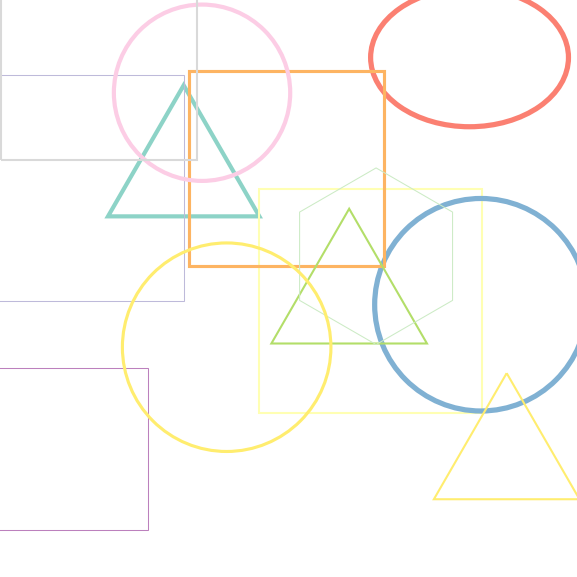[{"shape": "triangle", "thickness": 2, "radius": 0.76, "center": [0.318, 0.7]}, {"shape": "square", "thickness": 1, "radius": 0.97, "center": [0.641, 0.478]}, {"shape": "square", "thickness": 0.5, "radius": 0.98, "center": [0.124, 0.674]}, {"shape": "oval", "thickness": 2.5, "radius": 0.86, "center": [0.813, 0.9]}, {"shape": "circle", "thickness": 2.5, "radius": 0.92, "center": [0.833, 0.471]}, {"shape": "square", "thickness": 1.5, "radius": 0.84, "center": [0.496, 0.707]}, {"shape": "triangle", "thickness": 1, "radius": 0.78, "center": [0.605, 0.482]}, {"shape": "circle", "thickness": 2, "radius": 0.76, "center": [0.35, 0.839]}, {"shape": "square", "thickness": 1, "radius": 0.85, "center": [0.172, 0.892]}, {"shape": "square", "thickness": 0.5, "radius": 0.7, "center": [0.115, 0.221]}, {"shape": "hexagon", "thickness": 0.5, "radius": 0.76, "center": [0.651, 0.555]}, {"shape": "circle", "thickness": 1.5, "radius": 0.9, "center": [0.392, 0.398]}, {"shape": "triangle", "thickness": 1, "radius": 0.73, "center": [0.877, 0.207]}]